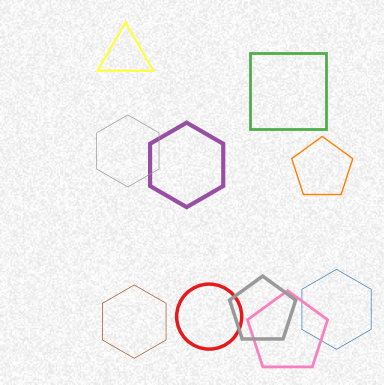[{"shape": "circle", "thickness": 2.5, "radius": 0.42, "center": [0.543, 0.178]}, {"shape": "hexagon", "thickness": 0.5, "radius": 0.52, "center": [0.874, 0.197]}, {"shape": "square", "thickness": 2, "radius": 0.5, "center": [0.749, 0.764]}, {"shape": "hexagon", "thickness": 3, "radius": 0.55, "center": [0.485, 0.572]}, {"shape": "pentagon", "thickness": 1, "radius": 0.42, "center": [0.837, 0.562]}, {"shape": "triangle", "thickness": 1.5, "radius": 0.42, "center": [0.326, 0.858]}, {"shape": "hexagon", "thickness": 0.5, "radius": 0.48, "center": [0.349, 0.165]}, {"shape": "pentagon", "thickness": 2, "radius": 0.55, "center": [0.747, 0.136]}, {"shape": "pentagon", "thickness": 2.5, "radius": 0.45, "center": [0.682, 0.193]}, {"shape": "hexagon", "thickness": 0.5, "radius": 0.47, "center": [0.332, 0.608]}]